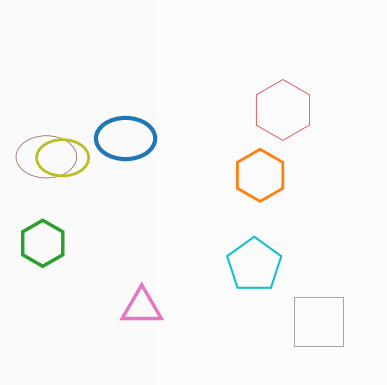[{"shape": "oval", "thickness": 3, "radius": 0.38, "center": [0.324, 0.64]}, {"shape": "hexagon", "thickness": 2, "radius": 0.34, "center": [0.671, 0.545]}, {"shape": "hexagon", "thickness": 2.5, "radius": 0.3, "center": [0.11, 0.368]}, {"shape": "hexagon", "thickness": 0.5, "radius": 0.4, "center": [0.73, 0.714]}, {"shape": "oval", "thickness": 0.5, "radius": 0.39, "center": [0.12, 0.593]}, {"shape": "triangle", "thickness": 2.5, "radius": 0.29, "center": [0.366, 0.202]}, {"shape": "square", "thickness": 0.5, "radius": 0.31, "center": [0.821, 0.165]}, {"shape": "oval", "thickness": 2, "radius": 0.34, "center": [0.162, 0.59]}, {"shape": "pentagon", "thickness": 1.5, "radius": 0.37, "center": [0.656, 0.312]}]